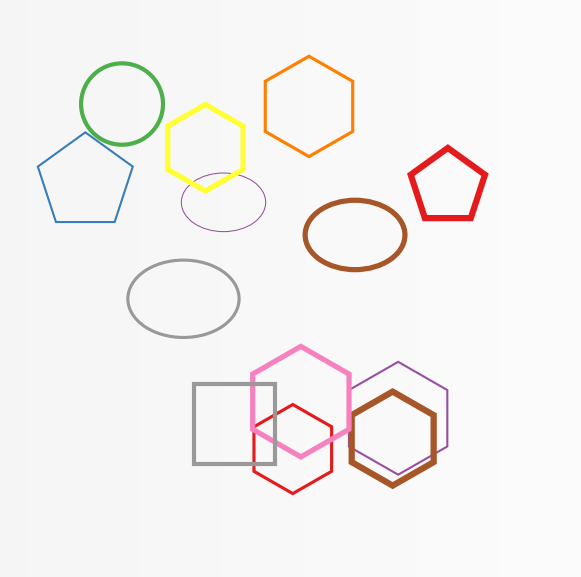[{"shape": "hexagon", "thickness": 1.5, "radius": 0.39, "center": [0.504, 0.222]}, {"shape": "pentagon", "thickness": 3, "radius": 0.34, "center": [0.77, 0.676]}, {"shape": "pentagon", "thickness": 1, "radius": 0.43, "center": [0.147, 0.684]}, {"shape": "circle", "thickness": 2, "radius": 0.35, "center": [0.21, 0.819]}, {"shape": "hexagon", "thickness": 1, "radius": 0.49, "center": [0.685, 0.275]}, {"shape": "oval", "thickness": 0.5, "radius": 0.36, "center": [0.385, 0.649]}, {"shape": "hexagon", "thickness": 1.5, "radius": 0.43, "center": [0.532, 0.815]}, {"shape": "hexagon", "thickness": 2.5, "radius": 0.37, "center": [0.353, 0.743]}, {"shape": "oval", "thickness": 2.5, "radius": 0.43, "center": [0.611, 0.592]}, {"shape": "hexagon", "thickness": 3, "radius": 0.41, "center": [0.676, 0.24]}, {"shape": "hexagon", "thickness": 2.5, "radius": 0.48, "center": [0.518, 0.304]}, {"shape": "oval", "thickness": 1.5, "radius": 0.48, "center": [0.316, 0.482]}, {"shape": "square", "thickness": 2, "radius": 0.35, "center": [0.403, 0.265]}]